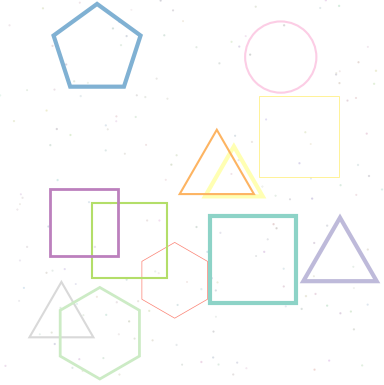[{"shape": "square", "thickness": 3, "radius": 0.56, "center": [0.657, 0.326]}, {"shape": "triangle", "thickness": 3, "radius": 0.43, "center": [0.608, 0.533]}, {"shape": "triangle", "thickness": 3, "radius": 0.55, "center": [0.883, 0.325]}, {"shape": "hexagon", "thickness": 0.5, "radius": 0.49, "center": [0.454, 0.272]}, {"shape": "pentagon", "thickness": 3, "radius": 0.59, "center": [0.252, 0.871]}, {"shape": "triangle", "thickness": 1.5, "radius": 0.56, "center": [0.563, 0.552]}, {"shape": "square", "thickness": 1.5, "radius": 0.49, "center": [0.336, 0.376]}, {"shape": "circle", "thickness": 1.5, "radius": 0.46, "center": [0.729, 0.852]}, {"shape": "triangle", "thickness": 1.5, "radius": 0.48, "center": [0.16, 0.172]}, {"shape": "square", "thickness": 2, "radius": 0.44, "center": [0.218, 0.422]}, {"shape": "hexagon", "thickness": 2, "radius": 0.59, "center": [0.259, 0.134]}, {"shape": "square", "thickness": 0.5, "radius": 0.52, "center": [0.777, 0.646]}]